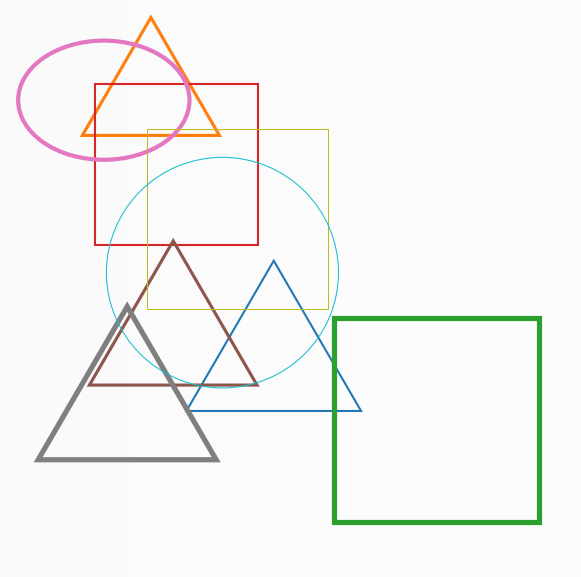[{"shape": "triangle", "thickness": 1, "radius": 0.87, "center": [0.471, 0.374]}, {"shape": "triangle", "thickness": 1.5, "radius": 0.68, "center": [0.26, 0.833]}, {"shape": "square", "thickness": 2.5, "radius": 0.88, "center": [0.751, 0.272]}, {"shape": "square", "thickness": 1, "radius": 0.7, "center": [0.303, 0.715]}, {"shape": "triangle", "thickness": 1.5, "radius": 0.83, "center": [0.298, 0.416]}, {"shape": "oval", "thickness": 2, "radius": 0.74, "center": [0.179, 0.826]}, {"shape": "triangle", "thickness": 2.5, "radius": 0.88, "center": [0.219, 0.291]}, {"shape": "square", "thickness": 0.5, "radius": 0.78, "center": [0.408, 0.62]}, {"shape": "circle", "thickness": 0.5, "radius": 1.0, "center": [0.383, 0.527]}]